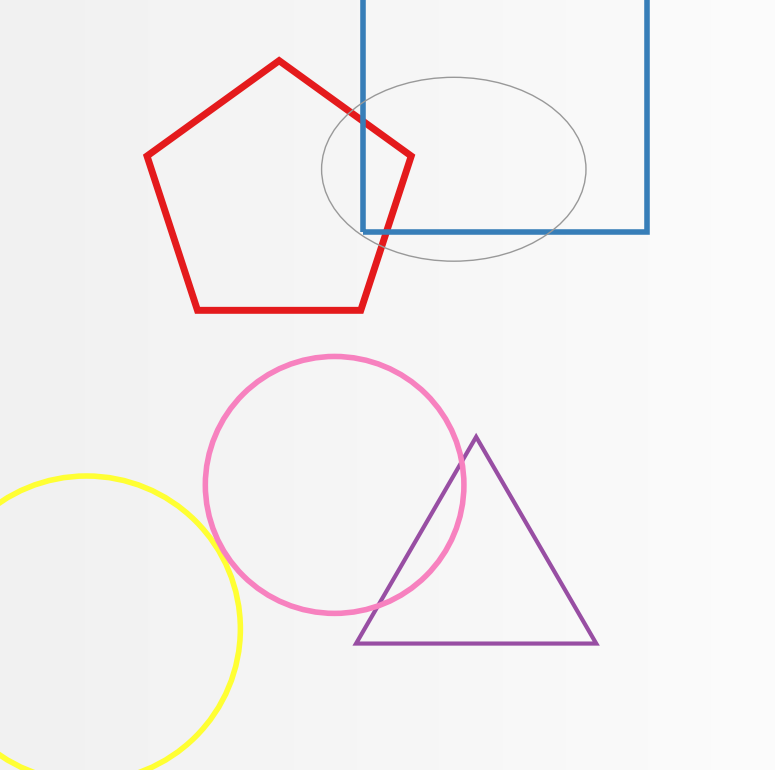[{"shape": "pentagon", "thickness": 2.5, "radius": 0.9, "center": [0.36, 0.742]}, {"shape": "square", "thickness": 2, "radius": 0.92, "center": [0.651, 0.882]}, {"shape": "triangle", "thickness": 1.5, "radius": 0.89, "center": [0.614, 0.254]}, {"shape": "circle", "thickness": 2, "radius": 0.99, "center": [0.112, 0.183]}, {"shape": "circle", "thickness": 2, "radius": 0.83, "center": [0.432, 0.37]}, {"shape": "oval", "thickness": 0.5, "radius": 0.85, "center": [0.586, 0.78]}]